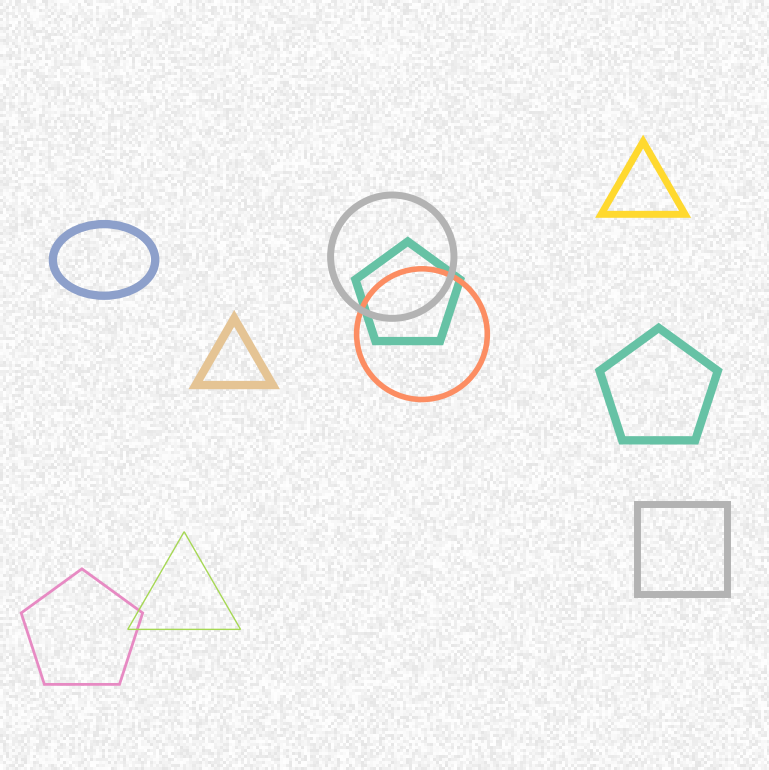[{"shape": "pentagon", "thickness": 3, "radius": 0.4, "center": [0.855, 0.493]}, {"shape": "pentagon", "thickness": 3, "radius": 0.36, "center": [0.53, 0.615]}, {"shape": "circle", "thickness": 2, "radius": 0.42, "center": [0.548, 0.566]}, {"shape": "oval", "thickness": 3, "radius": 0.33, "center": [0.135, 0.662]}, {"shape": "pentagon", "thickness": 1, "radius": 0.41, "center": [0.106, 0.178]}, {"shape": "triangle", "thickness": 0.5, "radius": 0.42, "center": [0.239, 0.225]}, {"shape": "triangle", "thickness": 2.5, "radius": 0.31, "center": [0.835, 0.753]}, {"shape": "triangle", "thickness": 3, "radius": 0.29, "center": [0.304, 0.529]}, {"shape": "circle", "thickness": 2.5, "radius": 0.4, "center": [0.509, 0.667]}, {"shape": "square", "thickness": 2.5, "radius": 0.29, "center": [0.886, 0.287]}]